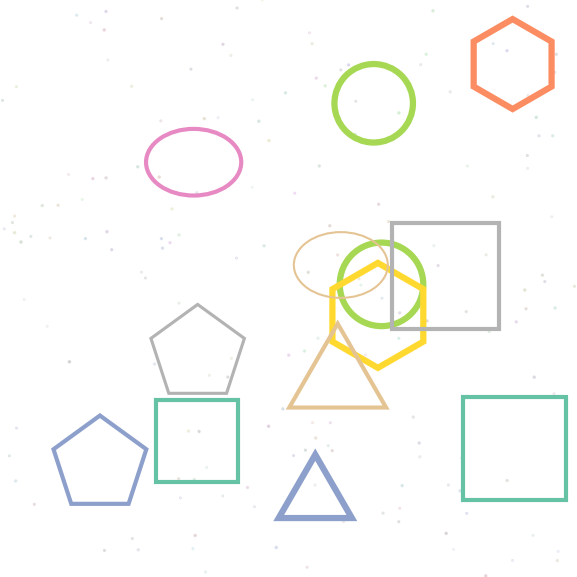[{"shape": "square", "thickness": 2, "radius": 0.36, "center": [0.34, 0.236]}, {"shape": "square", "thickness": 2, "radius": 0.45, "center": [0.891, 0.223]}, {"shape": "hexagon", "thickness": 3, "radius": 0.39, "center": [0.888, 0.888]}, {"shape": "triangle", "thickness": 3, "radius": 0.37, "center": [0.546, 0.139]}, {"shape": "pentagon", "thickness": 2, "radius": 0.42, "center": [0.173, 0.195]}, {"shape": "oval", "thickness": 2, "radius": 0.41, "center": [0.335, 0.718]}, {"shape": "circle", "thickness": 3, "radius": 0.36, "center": [0.661, 0.507]}, {"shape": "circle", "thickness": 3, "radius": 0.34, "center": [0.647, 0.82]}, {"shape": "hexagon", "thickness": 3, "radius": 0.45, "center": [0.654, 0.453]}, {"shape": "oval", "thickness": 1, "radius": 0.41, "center": [0.59, 0.54]}, {"shape": "triangle", "thickness": 2, "radius": 0.48, "center": [0.585, 0.342]}, {"shape": "square", "thickness": 2, "radius": 0.46, "center": [0.771, 0.521]}, {"shape": "pentagon", "thickness": 1.5, "radius": 0.43, "center": [0.342, 0.387]}]